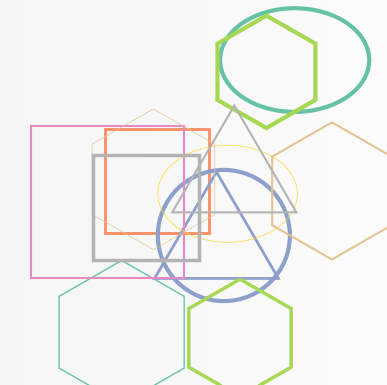[{"shape": "oval", "thickness": 3, "radius": 0.96, "center": [0.76, 0.844]}, {"shape": "hexagon", "thickness": 1, "radius": 0.93, "center": [0.314, 0.137]}, {"shape": "square", "thickness": 2, "radius": 0.67, "center": [0.406, 0.53]}, {"shape": "triangle", "thickness": 2, "radius": 0.92, "center": [0.559, 0.369]}, {"shape": "circle", "thickness": 3, "radius": 0.85, "center": [0.578, 0.388]}, {"shape": "square", "thickness": 1.5, "radius": 0.99, "center": [0.277, 0.476]}, {"shape": "hexagon", "thickness": 3, "radius": 0.73, "center": [0.688, 0.813]}, {"shape": "hexagon", "thickness": 2.5, "radius": 0.76, "center": [0.619, 0.122]}, {"shape": "oval", "thickness": 0.5, "radius": 0.9, "center": [0.587, 0.497]}, {"shape": "hexagon", "thickness": 0.5, "radius": 0.91, "center": [0.396, 0.534]}, {"shape": "hexagon", "thickness": 1.5, "radius": 0.89, "center": [0.857, 0.504]}, {"shape": "triangle", "thickness": 1.5, "radius": 0.92, "center": [0.605, 0.541]}, {"shape": "square", "thickness": 2.5, "radius": 0.68, "center": [0.377, 0.461]}]